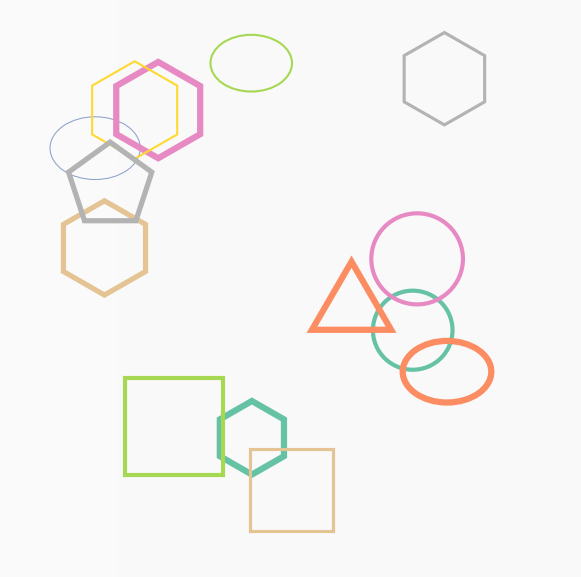[{"shape": "circle", "thickness": 2, "radius": 0.34, "center": [0.71, 0.427]}, {"shape": "hexagon", "thickness": 3, "radius": 0.32, "center": [0.433, 0.241]}, {"shape": "triangle", "thickness": 3, "radius": 0.39, "center": [0.605, 0.467]}, {"shape": "oval", "thickness": 3, "radius": 0.38, "center": [0.769, 0.355]}, {"shape": "oval", "thickness": 0.5, "radius": 0.39, "center": [0.164, 0.743]}, {"shape": "circle", "thickness": 2, "radius": 0.39, "center": [0.718, 0.551]}, {"shape": "hexagon", "thickness": 3, "radius": 0.42, "center": [0.272, 0.809]}, {"shape": "oval", "thickness": 1, "radius": 0.35, "center": [0.432, 0.89]}, {"shape": "square", "thickness": 2, "radius": 0.42, "center": [0.3, 0.261]}, {"shape": "hexagon", "thickness": 1, "radius": 0.42, "center": [0.232, 0.809]}, {"shape": "square", "thickness": 1.5, "radius": 0.35, "center": [0.502, 0.15]}, {"shape": "hexagon", "thickness": 2.5, "radius": 0.41, "center": [0.18, 0.57]}, {"shape": "pentagon", "thickness": 2.5, "radius": 0.38, "center": [0.19, 0.678]}, {"shape": "hexagon", "thickness": 1.5, "radius": 0.4, "center": [0.765, 0.863]}]